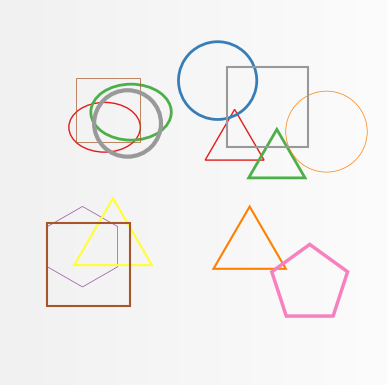[{"shape": "triangle", "thickness": 1, "radius": 0.44, "center": [0.605, 0.628]}, {"shape": "oval", "thickness": 1, "radius": 0.46, "center": [0.27, 0.669]}, {"shape": "circle", "thickness": 2, "radius": 0.5, "center": [0.562, 0.791]}, {"shape": "triangle", "thickness": 2, "radius": 0.42, "center": [0.714, 0.58]}, {"shape": "oval", "thickness": 2, "radius": 0.52, "center": [0.338, 0.709]}, {"shape": "hexagon", "thickness": 0.5, "radius": 0.52, "center": [0.213, 0.359]}, {"shape": "circle", "thickness": 0.5, "radius": 0.53, "center": [0.843, 0.658]}, {"shape": "triangle", "thickness": 1.5, "radius": 0.54, "center": [0.644, 0.356]}, {"shape": "triangle", "thickness": 1.5, "radius": 0.58, "center": [0.292, 0.369]}, {"shape": "square", "thickness": 1.5, "radius": 0.53, "center": [0.227, 0.313]}, {"shape": "square", "thickness": 0.5, "radius": 0.42, "center": [0.279, 0.714]}, {"shape": "pentagon", "thickness": 2.5, "radius": 0.51, "center": [0.799, 0.262]}, {"shape": "circle", "thickness": 3, "radius": 0.43, "center": [0.329, 0.679]}, {"shape": "square", "thickness": 1.5, "radius": 0.52, "center": [0.69, 0.723]}]